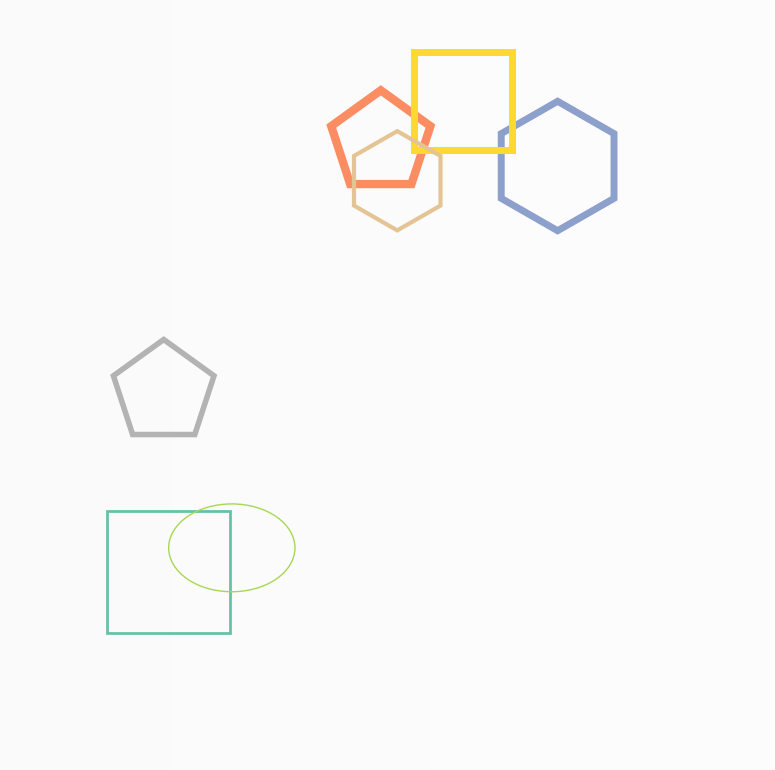[{"shape": "square", "thickness": 1, "radius": 0.4, "center": [0.218, 0.257]}, {"shape": "pentagon", "thickness": 3, "radius": 0.34, "center": [0.491, 0.815]}, {"shape": "hexagon", "thickness": 2.5, "radius": 0.42, "center": [0.72, 0.784]}, {"shape": "oval", "thickness": 0.5, "radius": 0.41, "center": [0.299, 0.289]}, {"shape": "square", "thickness": 2.5, "radius": 0.32, "center": [0.597, 0.869]}, {"shape": "hexagon", "thickness": 1.5, "radius": 0.32, "center": [0.513, 0.765]}, {"shape": "pentagon", "thickness": 2, "radius": 0.34, "center": [0.211, 0.491]}]